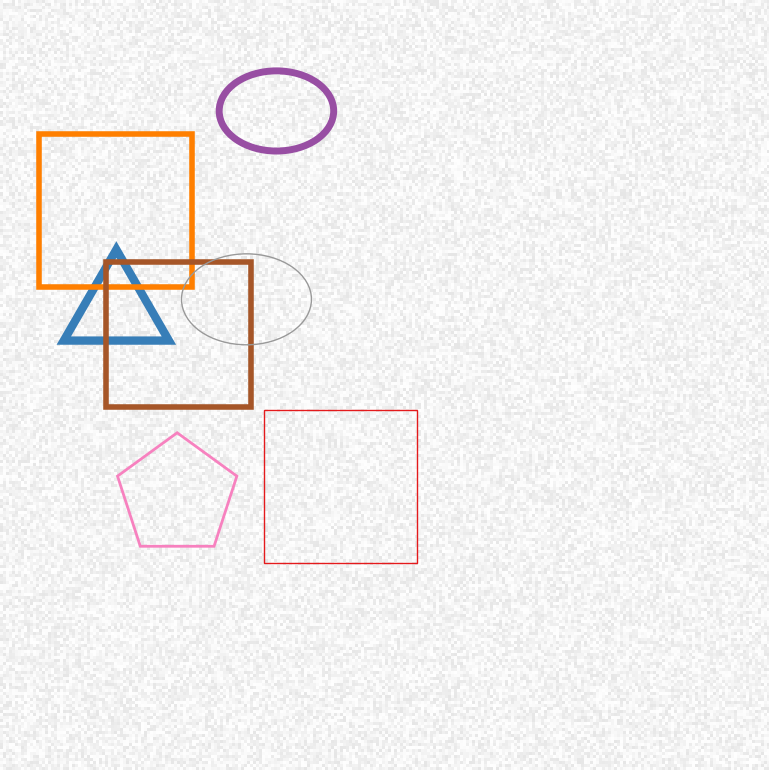[{"shape": "square", "thickness": 0.5, "radius": 0.5, "center": [0.442, 0.368]}, {"shape": "triangle", "thickness": 3, "radius": 0.39, "center": [0.151, 0.597]}, {"shape": "oval", "thickness": 2.5, "radius": 0.37, "center": [0.359, 0.856]}, {"shape": "square", "thickness": 2, "radius": 0.5, "center": [0.15, 0.726]}, {"shape": "square", "thickness": 2, "radius": 0.47, "center": [0.232, 0.565]}, {"shape": "pentagon", "thickness": 1, "radius": 0.41, "center": [0.23, 0.356]}, {"shape": "oval", "thickness": 0.5, "radius": 0.42, "center": [0.32, 0.611]}]